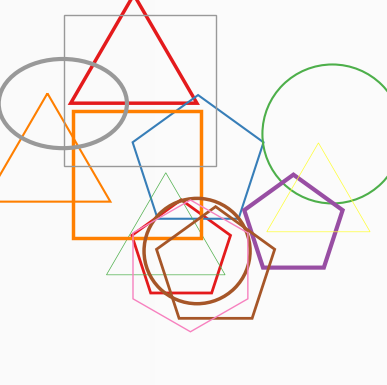[{"shape": "pentagon", "thickness": 2, "radius": 0.67, "center": [0.468, 0.347]}, {"shape": "triangle", "thickness": 2.5, "radius": 0.94, "center": [0.345, 0.826]}, {"shape": "pentagon", "thickness": 1.5, "radius": 0.89, "center": [0.511, 0.575]}, {"shape": "circle", "thickness": 1.5, "radius": 0.9, "center": [0.858, 0.652]}, {"shape": "triangle", "thickness": 0.5, "radius": 0.88, "center": [0.428, 0.375]}, {"shape": "pentagon", "thickness": 3, "radius": 0.67, "center": [0.757, 0.413]}, {"shape": "triangle", "thickness": 1.5, "radius": 0.94, "center": [0.122, 0.57]}, {"shape": "square", "thickness": 2.5, "radius": 0.83, "center": [0.354, 0.547]}, {"shape": "triangle", "thickness": 0.5, "radius": 0.77, "center": [0.822, 0.475]}, {"shape": "circle", "thickness": 2.5, "radius": 0.68, "center": [0.509, 0.348]}, {"shape": "pentagon", "thickness": 2, "radius": 0.8, "center": [0.556, 0.303]}, {"shape": "hexagon", "thickness": 1, "radius": 0.86, "center": [0.491, 0.309]}, {"shape": "square", "thickness": 1, "radius": 0.98, "center": [0.361, 0.765]}, {"shape": "oval", "thickness": 3, "radius": 0.83, "center": [0.162, 0.731]}]